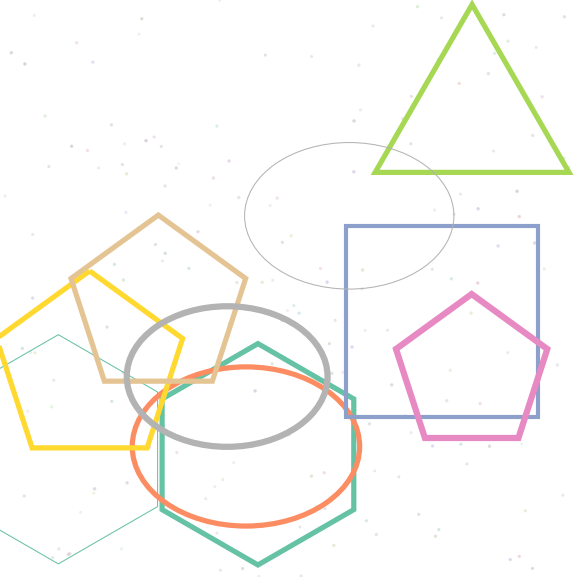[{"shape": "hexagon", "thickness": 0.5, "radius": 0.99, "center": [0.101, 0.221]}, {"shape": "hexagon", "thickness": 2.5, "radius": 0.96, "center": [0.447, 0.212]}, {"shape": "oval", "thickness": 2.5, "radius": 0.98, "center": [0.426, 0.226]}, {"shape": "square", "thickness": 2, "radius": 0.83, "center": [0.766, 0.443]}, {"shape": "pentagon", "thickness": 3, "radius": 0.69, "center": [0.817, 0.352]}, {"shape": "triangle", "thickness": 2.5, "radius": 0.97, "center": [0.817, 0.798]}, {"shape": "pentagon", "thickness": 2.5, "radius": 0.85, "center": [0.155, 0.361]}, {"shape": "pentagon", "thickness": 2.5, "radius": 0.8, "center": [0.274, 0.468]}, {"shape": "oval", "thickness": 0.5, "radius": 0.91, "center": [0.605, 0.625]}, {"shape": "oval", "thickness": 3, "radius": 0.87, "center": [0.393, 0.347]}]